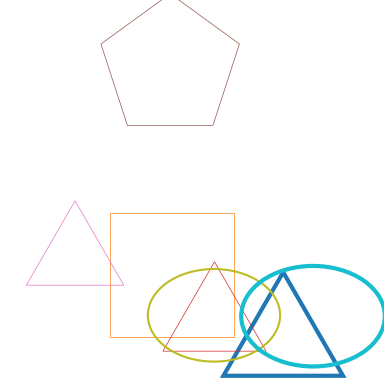[{"shape": "triangle", "thickness": 3, "radius": 0.9, "center": [0.736, 0.114]}, {"shape": "square", "thickness": 0.5, "radius": 0.81, "center": [0.447, 0.286]}, {"shape": "triangle", "thickness": 0.5, "radius": 0.77, "center": [0.557, 0.165]}, {"shape": "pentagon", "thickness": 0.5, "radius": 0.95, "center": [0.442, 0.827]}, {"shape": "triangle", "thickness": 0.5, "radius": 0.73, "center": [0.195, 0.332]}, {"shape": "oval", "thickness": 1.5, "radius": 0.86, "center": [0.556, 0.181]}, {"shape": "oval", "thickness": 3, "radius": 0.93, "center": [0.813, 0.179]}]